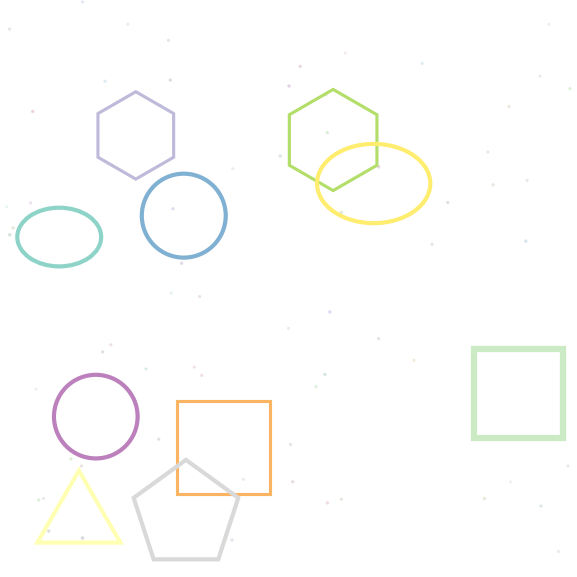[{"shape": "oval", "thickness": 2, "radius": 0.36, "center": [0.103, 0.589]}, {"shape": "triangle", "thickness": 2, "radius": 0.42, "center": [0.137, 0.101]}, {"shape": "hexagon", "thickness": 1.5, "radius": 0.38, "center": [0.235, 0.765]}, {"shape": "circle", "thickness": 2, "radius": 0.36, "center": [0.318, 0.626]}, {"shape": "square", "thickness": 1.5, "radius": 0.4, "center": [0.386, 0.224]}, {"shape": "hexagon", "thickness": 1.5, "radius": 0.44, "center": [0.577, 0.757]}, {"shape": "pentagon", "thickness": 2, "radius": 0.48, "center": [0.322, 0.108]}, {"shape": "circle", "thickness": 2, "radius": 0.36, "center": [0.166, 0.278]}, {"shape": "square", "thickness": 3, "radius": 0.38, "center": [0.898, 0.317]}, {"shape": "oval", "thickness": 2, "radius": 0.49, "center": [0.647, 0.681]}]